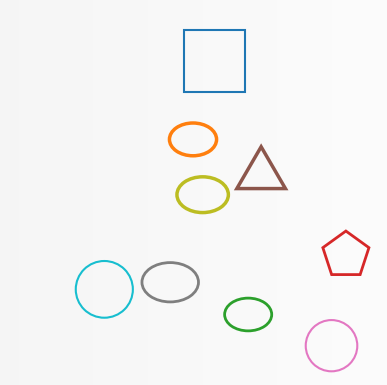[{"shape": "square", "thickness": 1.5, "radius": 0.4, "center": [0.553, 0.842]}, {"shape": "oval", "thickness": 2.5, "radius": 0.3, "center": [0.498, 0.638]}, {"shape": "oval", "thickness": 2, "radius": 0.3, "center": [0.64, 0.183]}, {"shape": "pentagon", "thickness": 2, "radius": 0.31, "center": [0.893, 0.337]}, {"shape": "triangle", "thickness": 2.5, "radius": 0.36, "center": [0.674, 0.546]}, {"shape": "circle", "thickness": 1.5, "radius": 0.33, "center": [0.856, 0.102]}, {"shape": "oval", "thickness": 2, "radius": 0.36, "center": [0.439, 0.267]}, {"shape": "oval", "thickness": 2.5, "radius": 0.33, "center": [0.523, 0.494]}, {"shape": "circle", "thickness": 1.5, "radius": 0.37, "center": [0.269, 0.248]}]